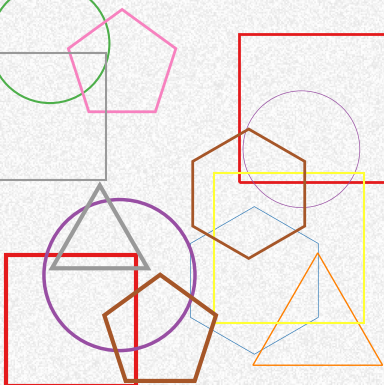[{"shape": "square", "thickness": 2, "radius": 0.97, "center": [0.814, 0.72]}, {"shape": "square", "thickness": 3, "radius": 0.85, "center": [0.185, 0.167]}, {"shape": "hexagon", "thickness": 0.5, "radius": 0.96, "center": [0.661, 0.272]}, {"shape": "circle", "thickness": 1.5, "radius": 0.77, "center": [0.13, 0.887]}, {"shape": "circle", "thickness": 0.5, "radius": 0.76, "center": [0.783, 0.612]}, {"shape": "circle", "thickness": 2.5, "radius": 0.98, "center": [0.31, 0.285]}, {"shape": "triangle", "thickness": 1, "radius": 0.97, "center": [0.825, 0.149]}, {"shape": "square", "thickness": 1.5, "radius": 0.98, "center": [0.75, 0.356]}, {"shape": "hexagon", "thickness": 2, "radius": 0.84, "center": [0.646, 0.497]}, {"shape": "pentagon", "thickness": 3, "radius": 0.76, "center": [0.416, 0.134]}, {"shape": "pentagon", "thickness": 2, "radius": 0.73, "center": [0.317, 0.828]}, {"shape": "triangle", "thickness": 3, "radius": 0.72, "center": [0.259, 0.375]}, {"shape": "square", "thickness": 1.5, "radius": 0.83, "center": [0.111, 0.697]}]